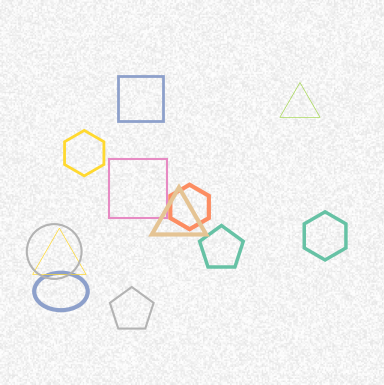[{"shape": "hexagon", "thickness": 2.5, "radius": 0.31, "center": [0.844, 0.387]}, {"shape": "pentagon", "thickness": 2.5, "radius": 0.3, "center": [0.575, 0.355]}, {"shape": "hexagon", "thickness": 3, "radius": 0.29, "center": [0.492, 0.462]}, {"shape": "square", "thickness": 2, "radius": 0.29, "center": [0.365, 0.743]}, {"shape": "oval", "thickness": 3, "radius": 0.35, "center": [0.158, 0.243]}, {"shape": "square", "thickness": 1.5, "radius": 0.38, "center": [0.359, 0.511]}, {"shape": "triangle", "thickness": 0.5, "radius": 0.3, "center": [0.779, 0.725]}, {"shape": "hexagon", "thickness": 2, "radius": 0.3, "center": [0.219, 0.602]}, {"shape": "triangle", "thickness": 0.5, "radius": 0.4, "center": [0.154, 0.327]}, {"shape": "triangle", "thickness": 3, "radius": 0.41, "center": [0.465, 0.432]}, {"shape": "pentagon", "thickness": 1.5, "radius": 0.3, "center": [0.342, 0.195]}, {"shape": "circle", "thickness": 1.5, "radius": 0.36, "center": [0.141, 0.347]}]